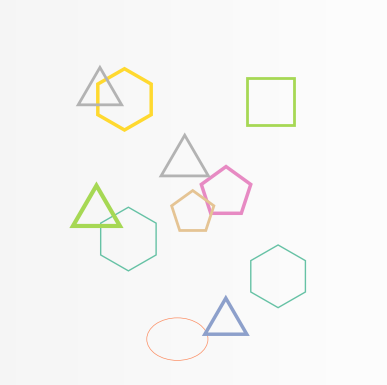[{"shape": "hexagon", "thickness": 1, "radius": 0.41, "center": [0.331, 0.379]}, {"shape": "hexagon", "thickness": 1, "radius": 0.41, "center": [0.718, 0.282]}, {"shape": "oval", "thickness": 0.5, "radius": 0.39, "center": [0.458, 0.119]}, {"shape": "triangle", "thickness": 2.5, "radius": 0.31, "center": [0.583, 0.163]}, {"shape": "pentagon", "thickness": 2.5, "radius": 0.34, "center": [0.583, 0.5]}, {"shape": "triangle", "thickness": 3, "radius": 0.35, "center": [0.249, 0.448]}, {"shape": "square", "thickness": 2, "radius": 0.3, "center": [0.698, 0.736]}, {"shape": "hexagon", "thickness": 2.5, "radius": 0.4, "center": [0.321, 0.742]}, {"shape": "pentagon", "thickness": 2, "radius": 0.29, "center": [0.497, 0.448]}, {"shape": "triangle", "thickness": 2, "radius": 0.35, "center": [0.477, 0.578]}, {"shape": "triangle", "thickness": 2, "radius": 0.32, "center": [0.258, 0.76]}]